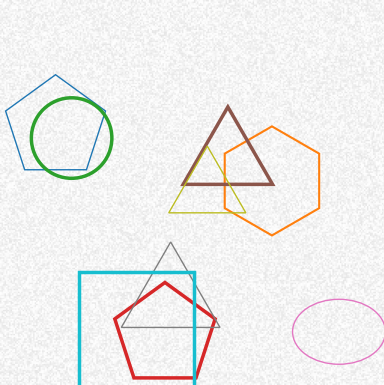[{"shape": "pentagon", "thickness": 1, "radius": 0.68, "center": [0.144, 0.669]}, {"shape": "hexagon", "thickness": 1.5, "radius": 0.71, "center": [0.706, 0.53]}, {"shape": "circle", "thickness": 2.5, "radius": 0.52, "center": [0.186, 0.641]}, {"shape": "pentagon", "thickness": 2.5, "radius": 0.69, "center": [0.428, 0.129]}, {"shape": "triangle", "thickness": 2.5, "radius": 0.67, "center": [0.592, 0.588]}, {"shape": "oval", "thickness": 1, "radius": 0.6, "center": [0.88, 0.138]}, {"shape": "triangle", "thickness": 1, "radius": 0.74, "center": [0.443, 0.223]}, {"shape": "triangle", "thickness": 1, "radius": 0.58, "center": [0.538, 0.505]}, {"shape": "square", "thickness": 2.5, "radius": 0.75, "center": [0.355, 0.144]}]